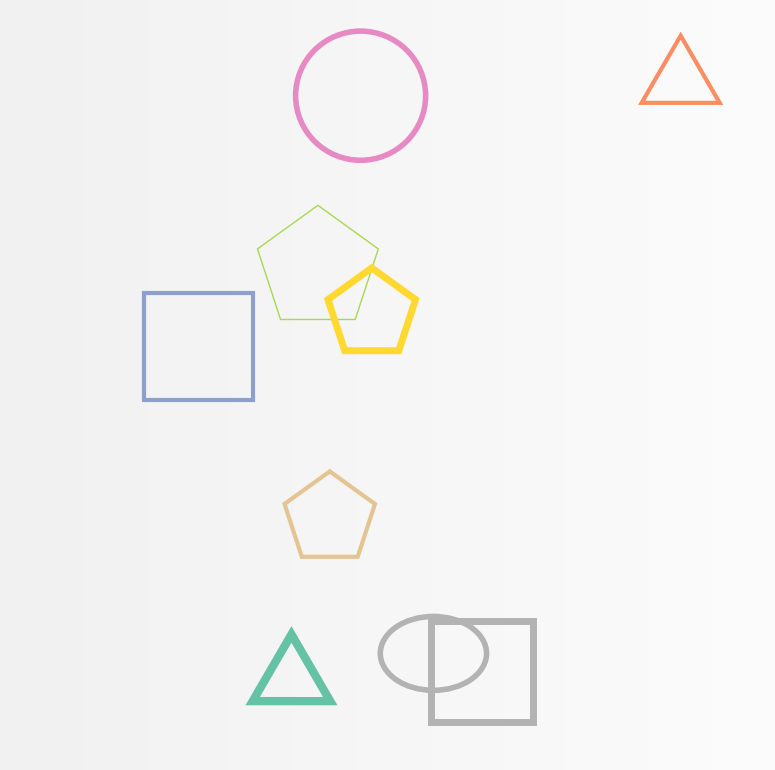[{"shape": "triangle", "thickness": 3, "radius": 0.29, "center": [0.376, 0.118]}, {"shape": "triangle", "thickness": 1.5, "radius": 0.29, "center": [0.878, 0.895]}, {"shape": "square", "thickness": 1.5, "radius": 0.35, "center": [0.256, 0.55]}, {"shape": "circle", "thickness": 2, "radius": 0.42, "center": [0.465, 0.876]}, {"shape": "pentagon", "thickness": 0.5, "radius": 0.41, "center": [0.41, 0.651]}, {"shape": "pentagon", "thickness": 2.5, "radius": 0.3, "center": [0.48, 0.593]}, {"shape": "pentagon", "thickness": 1.5, "radius": 0.31, "center": [0.425, 0.327]}, {"shape": "oval", "thickness": 2, "radius": 0.34, "center": [0.559, 0.151]}, {"shape": "square", "thickness": 2.5, "radius": 0.33, "center": [0.622, 0.128]}]